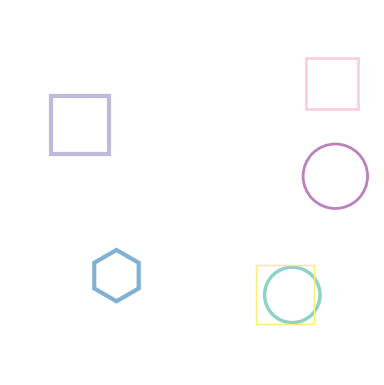[{"shape": "circle", "thickness": 2.5, "radius": 0.36, "center": [0.759, 0.234]}, {"shape": "square", "thickness": 3, "radius": 0.38, "center": [0.208, 0.676]}, {"shape": "hexagon", "thickness": 3, "radius": 0.33, "center": [0.303, 0.284]}, {"shape": "square", "thickness": 2, "radius": 0.34, "center": [0.863, 0.783]}, {"shape": "circle", "thickness": 2, "radius": 0.42, "center": [0.871, 0.542]}, {"shape": "square", "thickness": 1, "radius": 0.38, "center": [0.74, 0.235]}]